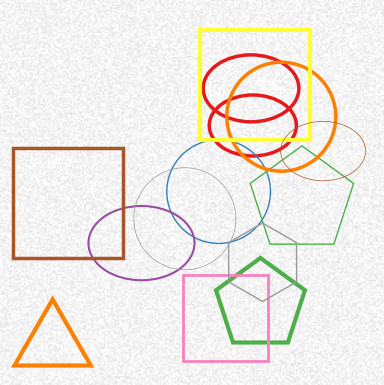[{"shape": "oval", "thickness": 2.5, "radius": 0.62, "center": [0.652, 0.771]}, {"shape": "oval", "thickness": 2.5, "radius": 0.57, "center": [0.657, 0.674]}, {"shape": "circle", "thickness": 1, "radius": 0.67, "center": [0.568, 0.502]}, {"shape": "pentagon", "thickness": 3, "radius": 0.61, "center": [0.677, 0.209]}, {"shape": "pentagon", "thickness": 1, "radius": 0.71, "center": [0.784, 0.48]}, {"shape": "oval", "thickness": 1.5, "radius": 0.69, "center": [0.367, 0.369]}, {"shape": "triangle", "thickness": 3, "radius": 0.57, "center": [0.137, 0.108]}, {"shape": "circle", "thickness": 2.5, "radius": 0.71, "center": [0.731, 0.697]}, {"shape": "square", "thickness": 3, "radius": 0.71, "center": [0.663, 0.78]}, {"shape": "square", "thickness": 2.5, "radius": 0.72, "center": [0.177, 0.472]}, {"shape": "oval", "thickness": 0.5, "radius": 0.55, "center": [0.839, 0.608]}, {"shape": "square", "thickness": 2, "radius": 0.56, "center": [0.586, 0.173]}, {"shape": "hexagon", "thickness": 1, "radius": 0.51, "center": [0.682, 0.319]}, {"shape": "circle", "thickness": 0.5, "radius": 0.66, "center": [0.48, 0.432]}]